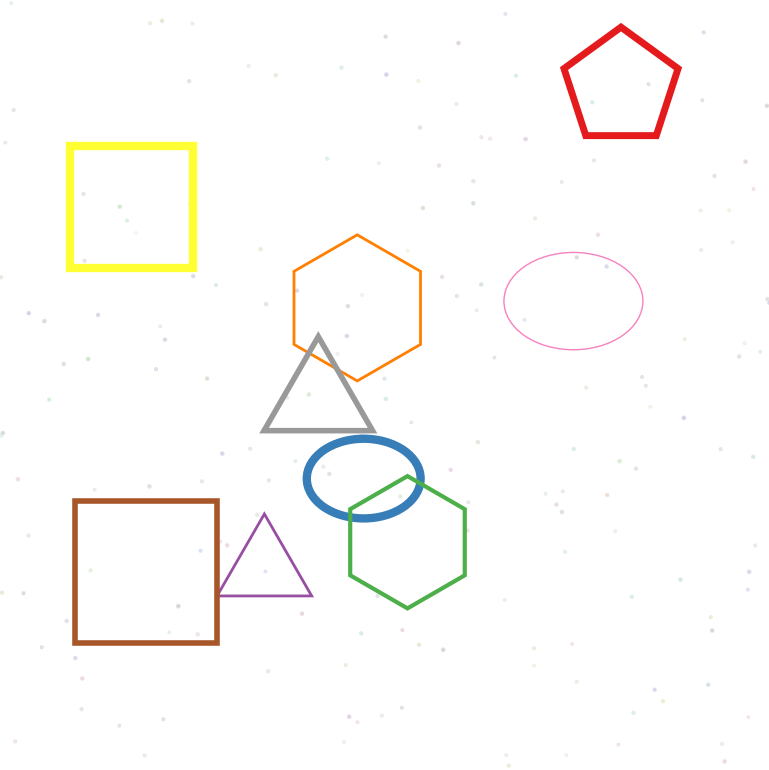[{"shape": "pentagon", "thickness": 2.5, "radius": 0.39, "center": [0.807, 0.887]}, {"shape": "oval", "thickness": 3, "radius": 0.37, "center": [0.472, 0.378]}, {"shape": "hexagon", "thickness": 1.5, "radius": 0.43, "center": [0.529, 0.296]}, {"shape": "triangle", "thickness": 1, "radius": 0.35, "center": [0.343, 0.262]}, {"shape": "hexagon", "thickness": 1, "radius": 0.47, "center": [0.464, 0.6]}, {"shape": "square", "thickness": 3, "radius": 0.4, "center": [0.171, 0.731]}, {"shape": "square", "thickness": 2, "radius": 0.46, "center": [0.189, 0.257]}, {"shape": "oval", "thickness": 0.5, "radius": 0.45, "center": [0.745, 0.609]}, {"shape": "triangle", "thickness": 2, "radius": 0.41, "center": [0.413, 0.481]}]